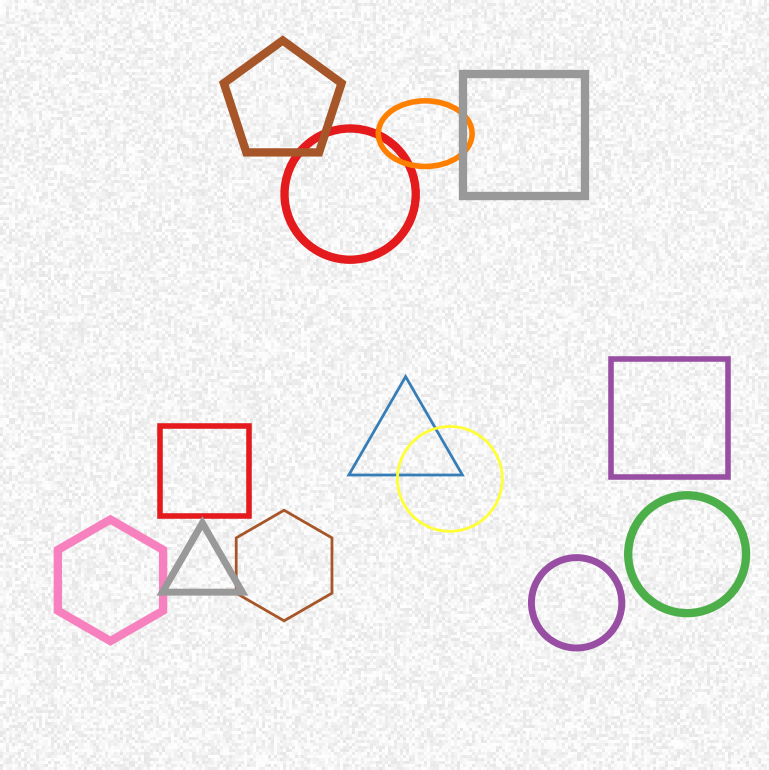[{"shape": "square", "thickness": 2, "radius": 0.29, "center": [0.266, 0.388]}, {"shape": "circle", "thickness": 3, "radius": 0.43, "center": [0.455, 0.748]}, {"shape": "triangle", "thickness": 1, "radius": 0.43, "center": [0.527, 0.426]}, {"shape": "circle", "thickness": 3, "radius": 0.38, "center": [0.892, 0.28]}, {"shape": "circle", "thickness": 2.5, "radius": 0.29, "center": [0.749, 0.217]}, {"shape": "square", "thickness": 2, "radius": 0.38, "center": [0.869, 0.457]}, {"shape": "oval", "thickness": 2, "radius": 0.3, "center": [0.552, 0.826]}, {"shape": "circle", "thickness": 1, "radius": 0.34, "center": [0.584, 0.378]}, {"shape": "hexagon", "thickness": 1, "radius": 0.36, "center": [0.369, 0.266]}, {"shape": "pentagon", "thickness": 3, "radius": 0.4, "center": [0.367, 0.867]}, {"shape": "hexagon", "thickness": 3, "radius": 0.39, "center": [0.143, 0.246]}, {"shape": "square", "thickness": 3, "radius": 0.4, "center": [0.68, 0.825]}, {"shape": "triangle", "thickness": 2.5, "radius": 0.3, "center": [0.263, 0.261]}]